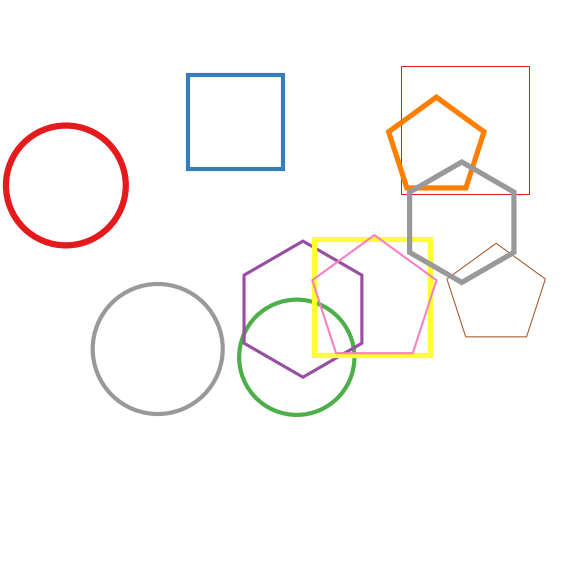[{"shape": "square", "thickness": 0.5, "radius": 0.55, "center": [0.805, 0.774]}, {"shape": "circle", "thickness": 3, "radius": 0.52, "center": [0.114, 0.678]}, {"shape": "square", "thickness": 2, "radius": 0.41, "center": [0.408, 0.788]}, {"shape": "circle", "thickness": 2, "radius": 0.5, "center": [0.514, 0.38]}, {"shape": "hexagon", "thickness": 1.5, "radius": 0.59, "center": [0.525, 0.464]}, {"shape": "pentagon", "thickness": 2.5, "radius": 0.43, "center": [0.756, 0.744]}, {"shape": "square", "thickness": 2.5, "radius": 0.5, "center": [0.644, 0.485]}, {"shape": "pentagon", "thickness": 0.5, "radius": 0.45, "center": [0.859, 0.488]}, {"shape": "pentagon", "thickness": 1, "radius": 0.57, "center": [0.648, 0.479]}, {"shape": "circle", "thickness": 2, "radius": 0.56, "center": [0.273, 0.395]}, {"shape": "hexagon", "thickness": 2.5, "radius": 0.52, "center": [0.8, 0.614]}]